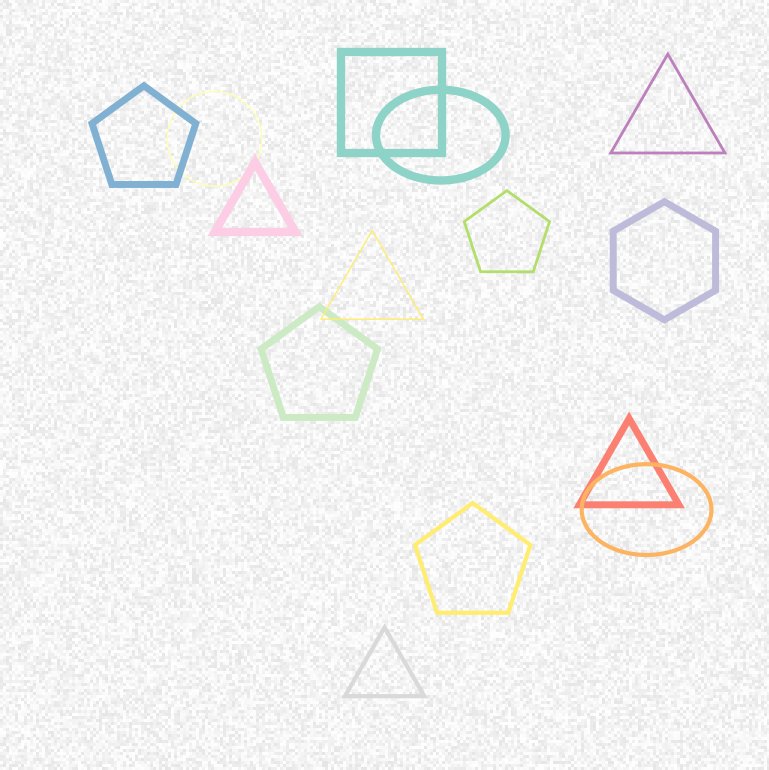[{"shape": "oval", "thickness": 3, "radius": 0.42, "center": [0.572, 0.825]}, {"shape": "square", "thickness": 3, "radius": 0.33, "center": [0.509, 0.867]}, {"shape": "circle", "thickness": 0.5, "radius": 0.31, "center": [0.279, 0.82]}, {"shape": "hexagon", "thickness": 2.5, "radius": 0.38, "center": [0.863, 0.661]}, {"shape": "triangle", "thickness": 2.5, "radius": 0.37, "center": [0.817, 0.382]}, {"shape": "pentagon", "thickness": 2.5, "radius": 0.35, "center": [0.187, 0.818]}, {"shape": "oval", "thickness": 1.5, "radius": 0.42, "center": [0.84, 0.338]}, {"shape": "pentagon", "thickness": 1, "radius": 0.29, "center": [0.658, 0.694]}, {"shape": "triangle", "thickness": 3, "radius": 0.3, "center": [0.331, 0.729]}, {"shape": "triangle", "thickness": 1.5, "radius": 0.3, "center": [0.5, 0.126]}, {"shape": "triangle", "thickness": 1, "radius": 0.43, "center": [0.867, 0.844]}, {"shape": "pentagon", "thickness": 2.5, "radius": 0.4, "center": [0.415, 0.522]}, {"shape": "pentagon", "thickness": 1.5, "radius": 0.39, "center": [0.614, 0.268]}, {"shape": "triangle", "thickness": 0.5, "radius": 0.38, "center": [0.483, 0.624]}]